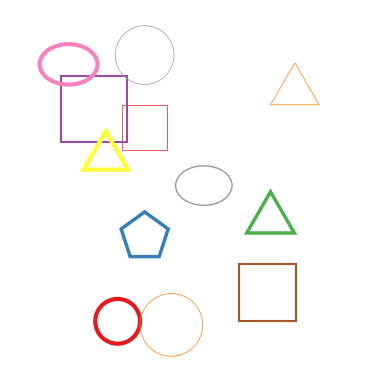[{"shape": "circle", "thickness": 3, "radius": 0.29, "center": [0.306, 0.165]}, {"shape": "square", "thickness": 0.5, "radius": 0.29, "center": [0.376, 0.669]}, {"shape": "pentagon", "thickness": 2.5, "radius": 0.32, "center": [0.376, 0.385]}, {"shape": "triangle", "thickness": 2.5, "radius": 0.36, "center": [0.703, 0.431]}, {"shape": "square", "thickness": 1.5, "radius": 0.43, "center": [0.245, 0.717]}, {"shape": "triangle", "thickness": 0.5, "radius": 0.36, "center": [0.766, 0.764]}, {"shape": "circle", "thickness": 0.5, "radius": 0.41, "center": [0.445, 0.156]}, {"shape": "triangle", "thickness": 3, "radius": 0.33, "center": [0.275, 0.593]}, {"shape": "square", "thickness": 1.5, "radius": 0.37, "center": [0.696, 0.241]}, {"shape": "oval", "thickness": 3, "radius": 0.38, "center": [0.178, 0.833]}, {"shape": "oval", "thickness": 1, "radius": 0.37, "center": [0.529, 0.518]}, {"shape": "circle", "thickness": 0.5, "radius": 0.38, "center": [0.376, 0.857]}]